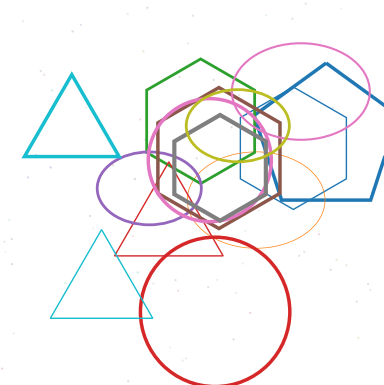[{"shape": "pentagon", "thickness": 2.5, "radius": 0.98, "center": [0.847, 0.639]}, {"shape": "hexagon", "thickness": 1, "radius": 0.79, "center": [0.762, 0.615]}, {"shape": "oval", "thickness": 0.5, "radius": 0.89, "center": [0.665, 0.48]}, {"shape": "hexagon", "thickness": 2, "radius": 0.81, "center": [0.521, 0.685]}, {"shape": "triangle", "thickness": 1, "radius": 0.81, "center": [0.439, 0.417]}, {"shape": "circle", "thickness": 2.5, "radius": 0.97, "center": [0.559, 0.19]}, {"shape": "oval", "thickness": 2, "radius": 0.68, "center": [0.388, 0.511]}, {"shape": "hexagon", "thickness": 2.5, "radius": 0.92, "center": [0.569, 0.589]}, {"shape": "circle", "thickness": 2.5, "radius": 0.8, "center": [0.545, 0.584]}, {"shape": "oval", "thickness": 1.5, "radius": 0.9, "center": [0.781, 0.762]}, {"shape": "hexagon", "thickness": 3, "radius": 0.69, "center": [0.572, 0.564]}, {"shape": "oval", "thickness": 2, "radius": 0.67, "center": [0.618, 0.673]}, {"shape": "triangle", "thickness": 1, "radius": 0.77, "center": [0.264, 0.25]}, {"shape": "triangle", "thickness": 2.5, "radius": 0.71, "center": [0.186, 0.664]}]